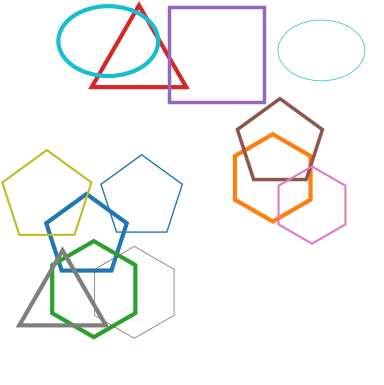[{"shape": "pentagon", "thickness": 1, "radius": 0.56, "center": [0.368, 0.487]}, {"shape": "pentagon", "thickness": 3, "radius": 0.55, "center": [0.225, 0.386]}, {"shape": "hexagon", "thickness": 3, "radius": 0.57, "center": [0.708, 0.538]}, {"shape": "hexagon", "thickness": 3, "radius": 0.62, "center": [0.244, 0.249]}, {"shape": "triangle", "thickness": 3, "radius": 0.71, "center": [0.361, 0.845]}, {"shape": "square", "thickness": 2.5, "radius": 0.62, "center": [0.562, 0.858]}, {"shape": "hexagon", "thickness": 0.5, "radius": 0.6, "center": [0.349, 0.241]}, {"shape": "pentagon", "thickness": 2.5, "radius": 0.58, "center": [0.727, 0.628]}, {"shape": "hexagon", "thickness": 1.5, "radius": 0.5, "center": [0.81, 0.467]}, {"shape": "triangle", "thickness": 3, "radius": 0.65, "center": [0.163, 0.22]}, {"shape": "pentagon", "thickness": 1.5, "radius": 0.61, "center": [0.122, 0.488]}, {"shape": "oval", "thickness": 3, "radius": 0.65, "center": [0.281, 0.893]}, {"shape": "oval", "thickness": 0.5, "radius": 0.56, "center": [0.835, 0.869]}]